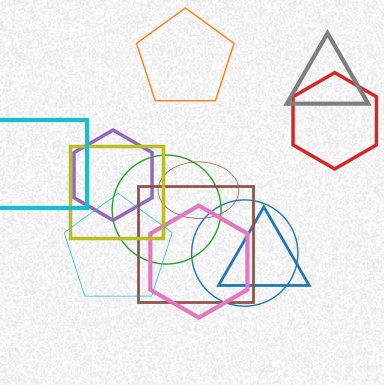[{"shape": "triangle", "thickness": 2, "radius": 0.68, "center": [0.685, 0.327]}, {"shape": "circle", "thickness": 1, "radius": 0.69, "center": [0.636, 0.343]}, {"shape": "pentagon", "thickness": 1, "radius": 0.67, "center": [0.481, 0.846]}, {"shape": "circle", "thickness": 1, "radius": 0.71, "center": [0.433, 0.456]}, {"shape": "hexagon", "thickness": 2.5, "radius": 0.63, "center": [0.869, 0.686]}, {"shape": "hexagon", "thickness": 2.5, "radius": 0.59, "center": [0.294, 0.545]}, {"shape": "oval", "thickness": 0.5, "radius": 0.52, "center": [0.516, 0.506]}, {"shape": "square", "thickness": 2, "radius": 0.75, "center": [0.507, 0.367]}, {"shape": "hexagon", "thickness": 3, "radius": 0.73, "center": [0.517, 0.32]}, {"shape": "triangle", "thickness": 3, "radius": 0.61, "center": [0.851, 0.792]}, {"shape": "square", "thickness": 2.5, "radius": 0.6, "center": [0.303, 0.502]}, {"shape": "square", "thickness": 3, "radius": 0.57, "center": [0.112, 0.575]}, {"shape": "pentagon", "thickness": 0.5, "radius": 0.74, "center": [0.307, 0.35]}]